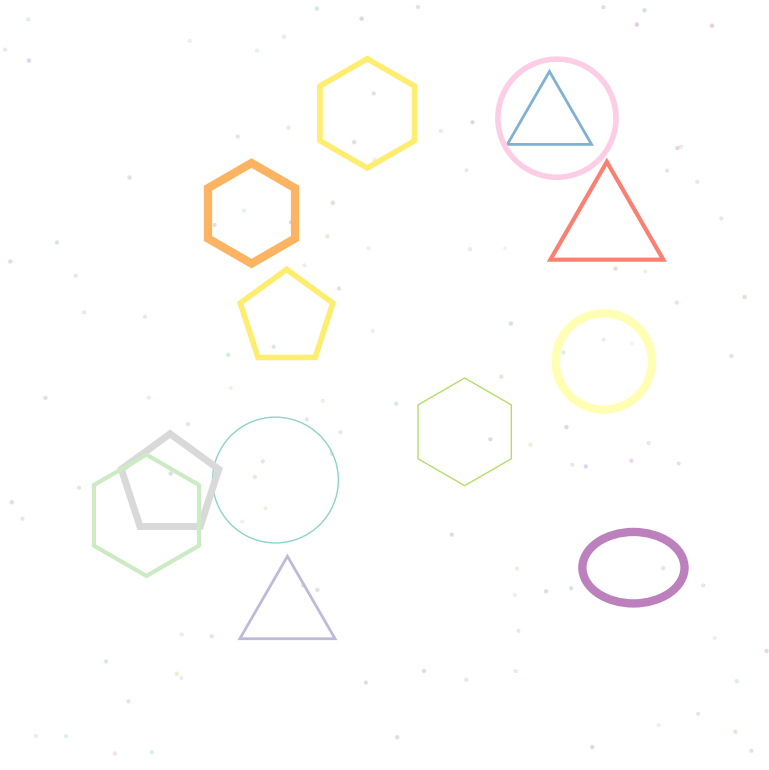[{"shape": "circle", "thickness": 0.5, "radius": 0.41, "center": [0.358, 0.377]}, {"shape": "circle", "thickness": 3, "radius": 0.31, "center": [0.784, 0.531]}, {"shape": "triangle", "thickness": 1, "radius": 0.36, "center": [0.373, 0.206]}, {"shape": "triangle", "thickness": 1.5, "radius": 0.42, "center": [0.788, 0.705]}, {"shape": "triangle", "thickness": 1, "radius": 0.32, "center": [0.714, 0.844]}, {"shape": "hexagon", "thickness": 3, "radius": 0.33, "center": [0.327, 0.723]}, {"shape": "hexagon", "thickness": 0.5, "radius": 0.35, "center": [0.603, 0.439]}, {"shape": "circle", "thickness": 2, "radius": 0.38, "center": [0.723, 0.847]}, {"shape": "pentagon", "thickness": 2.5, "radius": 0.33, "center": [0.221, 0.37]}, {"shape": "oval", "thickness": 3, "radius": 0.33, "center": [0.823, 0.263]}, {"shape": "hexagon", "thickness": 1.5, "radius": 0.39, "center": [0.19, 0.331]}, {"shape": "pentagon", "thickness": 2, "radius": 0.32, "center": [0.372, 0.587]}, {"shape": "hexagon", "thickness": 2, "radius": 0.35, "center": [0.477, 0.853]}]